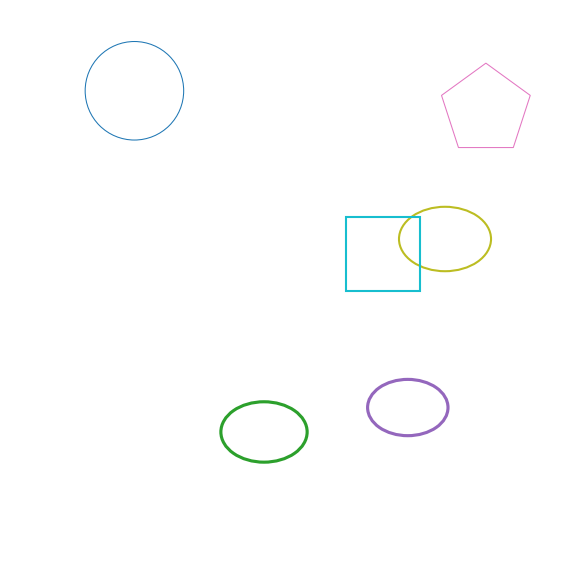[{"shape": "circle", "thickness": 0.5, "radius": 0.43, "center": [0.233, 0.842]}, {"shape": "oval", "thickness": 1.5, "radius": 0.37, "center": [0.457, 0.251]}, {"shape": "oval", "thickness": 1.5, "radius": 0.35, "center": [0.706, 0.293]}, {"shape": "pentagon", "thickness": 0.5, "radius": 0.4, "center": [0.841, 0.809]}, {"shape": "oval", "thickness": 1, "radius": 0.4, "center": [0.771, 0.585]}, {"shape": "square", "thickness": 1, "radius": 0.32, "center": [0.663, 0.56]}]